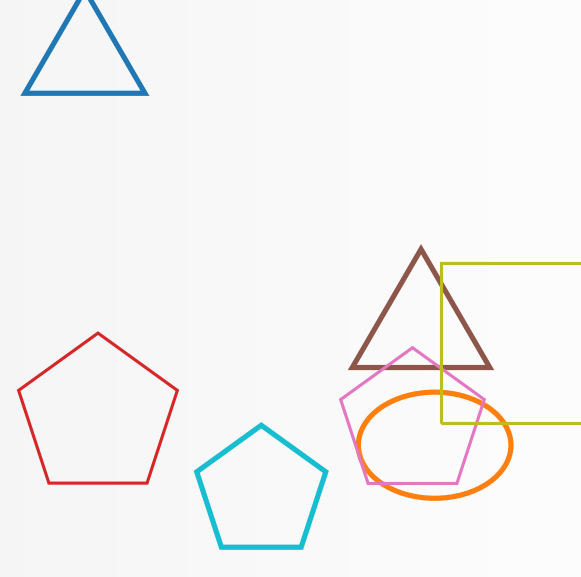[{"shape": "triangle", "thickness": 2.5, "radius": 0.6, "center": [0.146, 0.897]}, {"shape": "oval", "thickness": 2.5, "radius": 0.66, "center": [0.748, 0.228]}, {"shape": "pentagon", "thickness": 1.5, "radius": 0.72, "center": [0.169, 0.279]}, {"shape": "triangle", "thickness": 2.5, "radius": 0.68, "center": [0.724, 0.431]}, {"shape": "pentagon", "thickness": 1.5, "radius": 0.65, "center": [0.71, 0.267]}, {"shape": "square", "thickness": 1.5, "radius": 0.69, "center": [0.898, 0.405]}, {"shape": "pentagon", "thickness": 2.5, "radius": 0.58, "center": [0.45, 0.146]}]